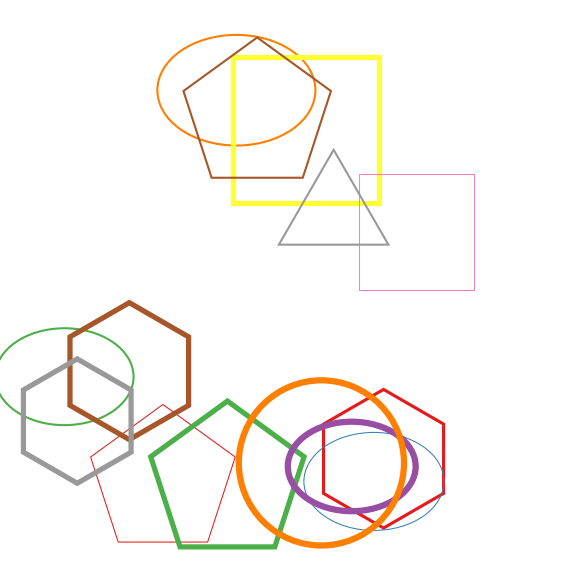[{"shape": "pentagon", "thickness": 0.5, "radius": 0.66, "center": [0.282, 0.167]}, {"shape": "hexagon", "thickness": 1.5, "radius": 0.6, "center": [0.664, 0.205]}, {"shape": "oval", "thickness": 0.5, "radius": 0.61, "center": [0.647, 0.165]}, {"shape": "oval", "thickness": 1, "radius": 0.6, "center": [0.111, 0.347]}, {"shape": "pentagon", "thickness": 2.5, "radius": 0.7, "center": [0.394, 0.165]}, {"shape": "oval", "thickness": 3, "radius": 0.55, "center": [0.609, 0.191]}, {"shape": "oval", "thickness": 1, "radius": 0.68, "center": [0.409, 0.843]}, {"shape": "circle", "thickness": 3, "radius": 0.72, "center": [0.557, 0.198]}, {"shape": "square", "thickness": 2.5, "radius": 0.63, "center": [0.53, 0.774]}, {"shape": "hexagon", "thickness": 2.5, "radius": 0.59, "center": [0.224, 0.356]}, {"shape": "pentagon", "thickness": 1, "radius": 0.67, "center": [0.445, 0.8]}, {"shape": "square", "thickness": 0.5, "radius": 0.5, "center": [0.721, 0.597]}, {"shape": "hexagon", "thickness": 2.5, "radius": 0.54, "center": [0.134, 0.27]}, {"shape": "triangle", "thickness": 1, "radius": 0.55, "center": [0.578, 0.63]}]